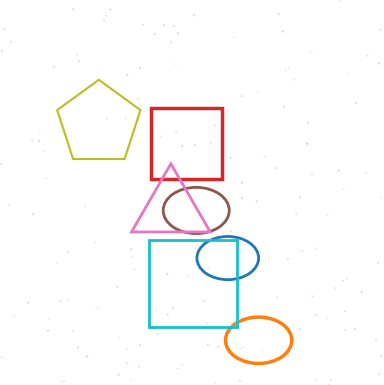[{"shape": "oval", "thickness": 2, "radius": 0.4, "center": [0.592, 0.33]}, {"shape": "oval", "thickness": 2.5, "radius": 0.43, "center": [0.672, 0.116]}, {"shape": "square", "thickness": 2.5, "radius": 0.46, "center": [0.484, 0.628]}, {"shape": "oval", "thickness": 2, "radius": 0.43, "center": [0.51, 0.453]}, {"shape": "triangle", "thickness": 2, "radius": 0.59, "center": [0.444, 0.457]}, {"shape": "pentagon", "thickness": 1.5, "radius": 0.57, "center": [0.257, 0.679]}, {"shape": "square", "thickness": 2, "radius": 0.57, "center": [0.501, 0.264]}]